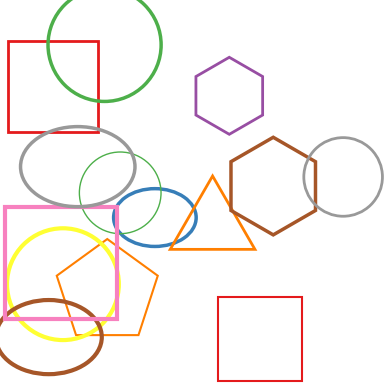[{"shape": "square", "thickness": 1.5, "radius": 0.55, "center": [0.675, 0.118]}, {"shape": "square", "thickness": 2, "radius": 0.59, "center": [0.138, 0.776]}, {"shape": "oval", "thickness": 2.5, "radius": 0.54, "center": [0.402, 0.435]}, {"shape": "circle", "thickness": 1, "radius": 0.53, "center": [0.312, 0.499]}, {"shape": "circle", "thickness": 2.5, "radius": 0.73, "center": [0.272, 0.883]}, {"shape": "hexagon", "thickness": 2, "radius": 0.5, "center": [0.596, 0.751]}, {"shape": "pentagon", "thickness": 1.5, "radius": 0.69, "center": [0.279, 0.241]}, {"shape": "triangle", "thickness": 2, "radius": 0.64, "center": [0.552, 0.416]}, {"shape": "circle", "thickness": 3, "radius": 0.73, "center": [0.163, 0.262]}, {"shape": "hexagon", "thickness": 2.5, "radius": 0.63, "center": [0.71, 0.517]}, {"shape": "oval", "thickness": 3, "radius": 0.69, "center": [0.127, 0.124]}, {"shape": "square", "thickness": 3, "radius": 0.73, "center": [0.159, 0.316]}, {"shape": "oval", "thickness": 2.5, "radius": 0.74, "center": [0.202, 0.567]}, {"shape": "circle", "thickness": 2, "radius": 0.51, "center": [0.891, 0.54]}]